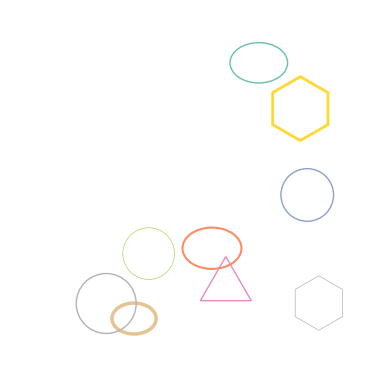[{"shape": "oval", "thickness": 1, "radius": 0.37, "center": [0.672, 0.837]}, {"shape": "oval", "thickness": 1.5, "radius": 0.38, "center": [0.551, 0.355]}, {"shape": "circle", "thickness": 1, "radius": 0.34, "center": [0.798, 0.494]}, {"shape": "triangle", "thickness": 1, "radius": 0.38, "center": [0.586, 0.257]}, {"shape": "circle", "thickness": 0.5, "radius": 0.34, "center": [0.386, 0.341]}, {"shape": "hexagon", "thickness": 2, "radius": 0.41, "center": [0.78, 0.718]}, {"shape": "oval", "thickness": 2.5, "radius": 0.29, "center": [0.348, 0.173]}, {"shape": "circle", "thickness": 1, "radius": 0.39, "center": [0.276, 0.212]}, {"shape": "hexagon", "thickness": 0.5, "radius": 0.35, "center": [0.828, 0.213]}]